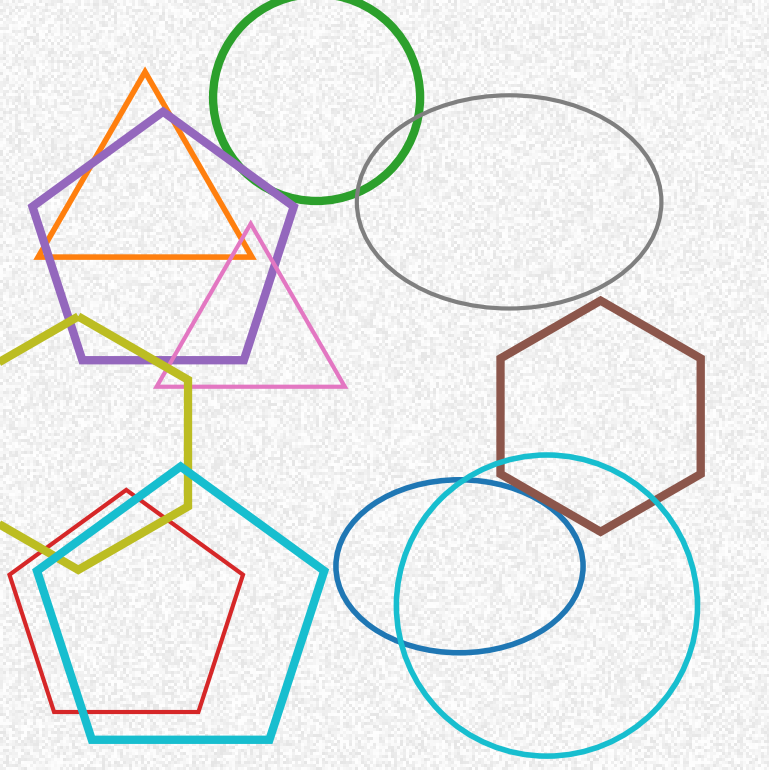[{"shape": "oval", "thickness": 2, "radius": 0.8, "center": [0.597, 0.265]}, {"shape": "triangle", "thickness": 2, "radius": 0.8, "center": [0.188, 0.746]}, {"shape": "circle", "thickness": 3, "radius": 0.67, "center": [0.411, 0.873]}, {"shape": "pentagon", "thickness": 1.5, "radius": 0.8, "center": [0.164, 0.204]}, {"shape": "pentagon", "thickness": 3, "radius": 0.89, "center": [0.212, 0.677]}, {"shape": "hexagon", "thickness": 3, "radius": 0.75, "center": [0.78, 0.459]}, {"shape": "triangle", "thickness": 1.5, "radius": 0.71, "center": [0.326, 0.568]}, {"shape": "oval", "thickness": 1.5, "radius": 0.99, "center": [0.661, 0.738]}, {"shape": "hexagon", "thickness": 3, "radius": 0.82, "center": [0.102, 0.424]}, {"shape": "pentagon", "thickness": 3, "radius": 0.98, "center": [0.235, 0.198]}, {"shape": "circle", "thickness": 2, "radius": 0.98, "center": [0.71, 0.214]}]